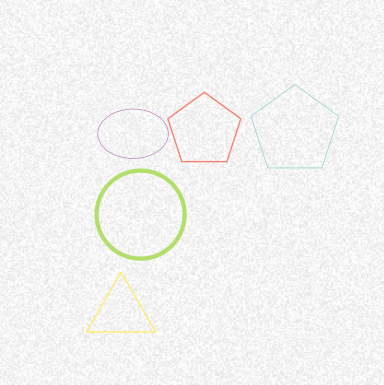[{"shape": "pentagon", "thickness": 0.5, "radius": 0.6, "center": [0.766, 0.661]}, {"shape": "pentagon", "thickness": 1, "radius": 0.5, "center": [0.531, 0.661]}, {"shape": "circle", "thickness": 3, "radius": 0.57, "center": [0.365, 0.443]}, {"shape": "oval", "thickness": 0.5, "radius": 0.46, "center": [0.346, 0.653]}, {"shape": "triangle", "thickness": 1, "radius": 0.52, "center": [0.314, 0.19]}]